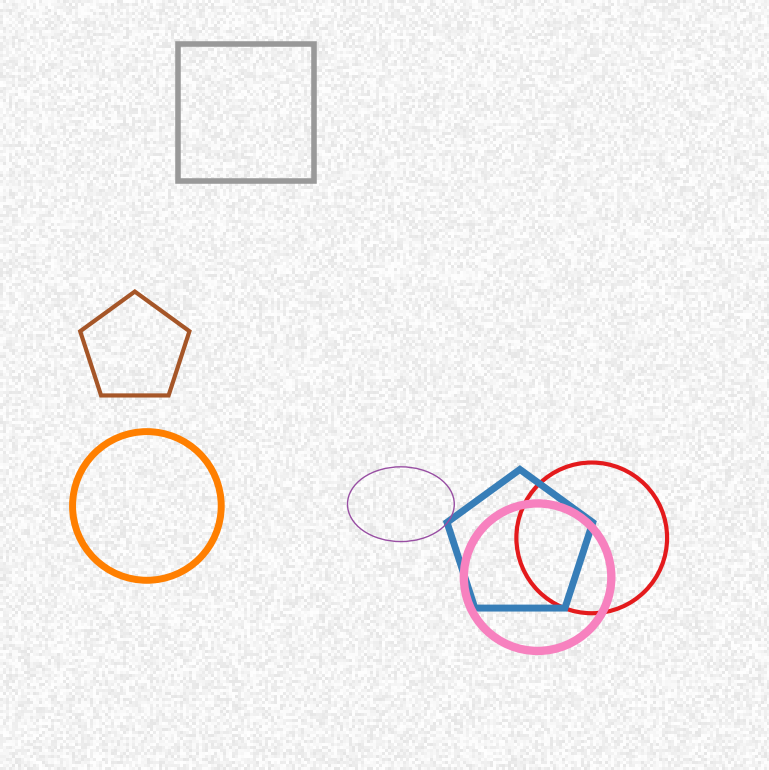[{"shape": "circle", "thickness": 1.5, "radius": 0.49, "center": [0.768, 0.301]}, {"shape": "pentagon", "thickness": 2.5, "radius": 0.5, "center": [0.675, 0.291]}, {"shape": "oval", "thickness": 0.5, "radius": 0.35, "center": [0.521, 0.345]}, {"shape": "circle", "thickness": 2.5, "radius": 0.48, "center": [0.191, 0.343]}, {"shape": "pentagon", "thickness": 1.5, "radius": 0.37, "center": [0.175, 0.547]}, {"shape": "circle", "thickness": 3, "radius": 0.48, "center": [0.698, 0.25]}, {"shape": "square", "thickness": 2, "radius": 0.44, "center": [0.319, 0.854]}]